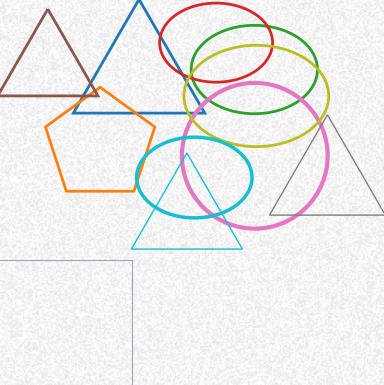[{"shape": "triangle", "thickness": 2, "radius": 0.99, "center": [0.361, 0.805]}, {"shape": "pentagon", "thickness": 2, "radius": 0.75, "center": [0.26, 0.624]}, {"shape": "oval", "thickness": 2, "radius": 0.82, "center": [0.661, 0.819]}, {"shape": "oval", "thickness": 2, "radius": 0.73, "center": [0.561, 0.889]}, {"shape": "square", "thickness": 0.5, "radius": 1.0, "center": [0.143, 0.127]}, {"shape": "triangle", "thickness": 2, "radius": 0.75, "center": [0.124, 0.826]}, {"shape": "circle", "thickness": 3, "radius": 0.95, "center": [0.662, 0.595]}, {"shape": "triangle", "thickness": 1, "radius": 0.87, "center": [0.85, 0.528]}, {"shape": "oval", "thickness": 2, "radius": 0.94, "center": [0.666, 0.751]}, {"shape": "triangle", "thickness": 1, "radius": 0.83, "center": [0.485, 0.436]}, {"shape": "oval", "thickness": 2.5, "radius": 0.75, "center": [0.505, 0.539]}]